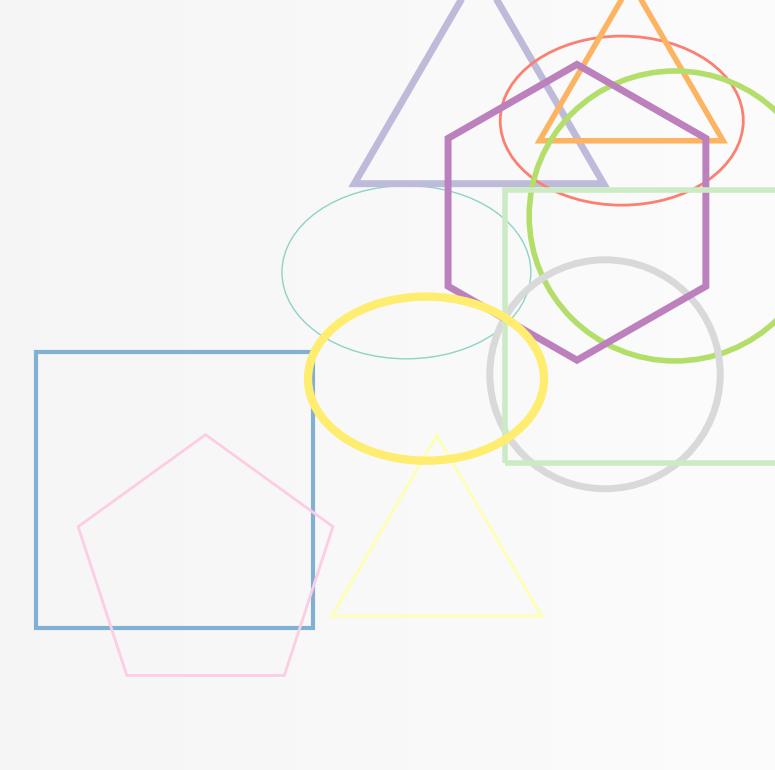[{"shape": "oval", "thickness": 0.5, "radius": 0.8, "center": [0.524, 0.646]}, {"shape": "triangle", "thickness": 1, "radius": 0.78, "center": [0.564, 0.278]}, {"shape": "triangle", "thickness": 2.5, "radius": 0.93, "center": [0.618, 0.854]}, {"shape": "oval", "thickness": 1, "radius": 0.78, "center": [0.802, 0.843]}, {"shape": "square", "thickness": 1.5, "radius": 0.9, "center": [0.225, 0.364]}, {"shape": "triangle", "thickness": 2, "radius": 0.68, "center": [0.815, 0.886]}, {"shape": "circle", "thickness": 2, "radius": 0.94, "center": [0.871, 0.72]}, {"shape": "pentagon", "thickness": 1, "radius": 0.86, "center": [0.265, 0.263]}, {"shape": "circle", "thickness": 2.5, "radius": 0.74, "center": [0.781, 0.514]}, {"shape": "hexagon", "thickness": 2.5, "radius": 0.96, "center": [0.744, 0.724]}, {"shape": "square", "thickness": 2, "radius": 0.89, "center": [0.829, 0.575]}, {"shape": "oval", "thickness": 3, "radius": 0.76, "center": [0.55, 0.508]}]